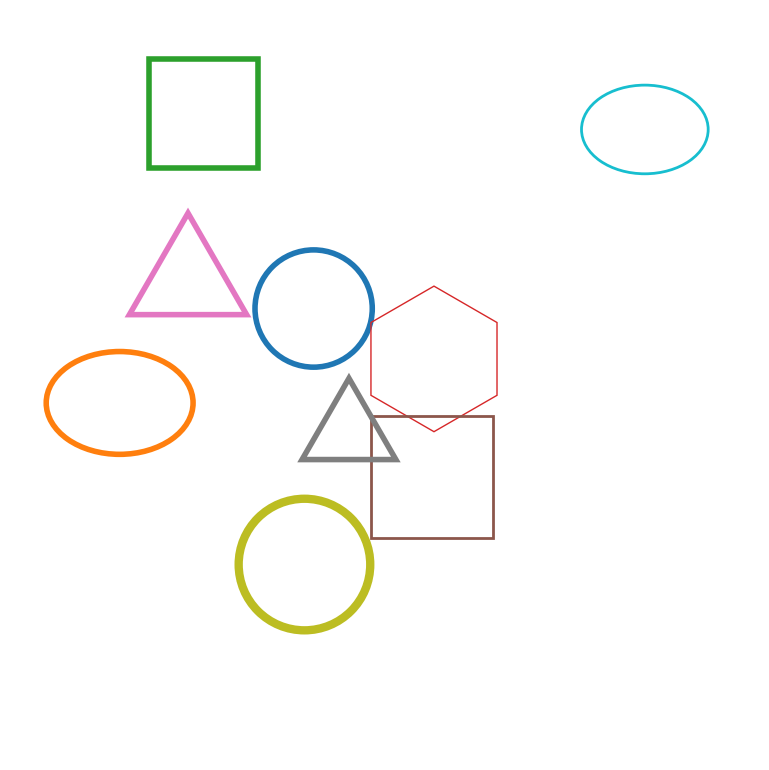[{"shape": "circle", "thickness": 2, "radius": 0.38, "center": [0.407, 0.599]}, {"shape": "oval", "thickness": 2, "radius": 0.48, "center": [0.155, 0.477]}, {"shape": "square", "thickness": 2, "radius": 0.35, "center": [0.264, 0.853]}, {"shape": "hexagon", "thickness": 0.5, "radius": 0.47, "center": [0.564, 0.534]}, {"shape": "square", "thickness": 1, "radius": 0.4, "center": [0.56, 0.38]}, {"shape": "triangle", "thickness": 2, "radius": 0.44, "center": [0.244, 0.635]}, {"shape": "triangle", "thickness": 2, "radius": 0.35, "center": [0.453, 0.438]}, {"shape": "circle", "thickness": 3, "radius": 0.43, "center": [0.395, 0.267]}, {"shape": "oval", "thickness": 1, "radius": 0.41, "center": [0.837, 0.832]}]